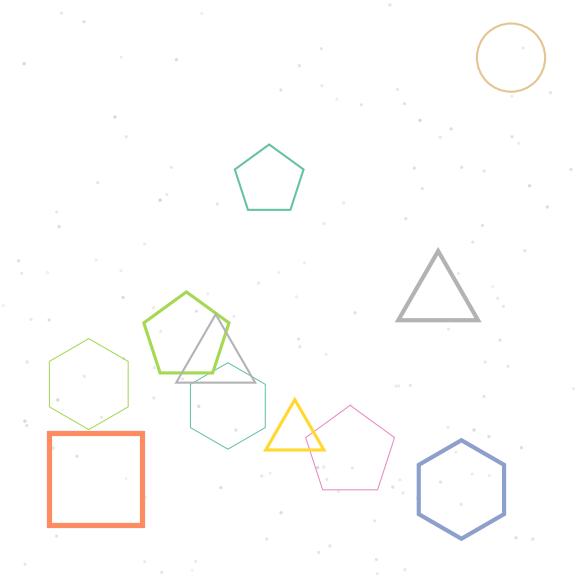[{"shape": "pentagon", "thickness": 1, "radius": 0.31, "center": [0.466, 0.686]}, {"shape": "hexagon", "thickness": 0.5, "radius": 0.37, "center": [0.395, 0.296]}, {"shape": "square", "thickness": 2.5, "radius": 0.4, "center": [0.166, 0.17]}, {"shape": "hexagon", "thickness": 2, "radius": 0.43, "center": [0.799, 0.152]}, {"shape": "pentagon", "thickness": 0.5, "radius": 0.4, "center": [0.606, 0.216]}, {"shape": "hexagon", "thickness": 0.5, "radius": 0.39, "center": [0.154, 0.334]}, {"shape": "pentagon", "thickness": 1.5, "radius": 0.39, "center": [0.323, 0.416]}, {"shape": "triangle", "thickness": 1.5, "radius": 0.29, "center": [0.51, 0.249]}, {"shape": "circle", "thickness": 1, "radius": 0.3, "center": [0.885, 0.899]}, {"shape": "triangle", "thickness": 1, "radius": 0.39, "center": [0.374, 0.376]}, {"shape": "triangle", "thickness": 2, "radius": 0.4, "center": [0.759, 0.485]}]